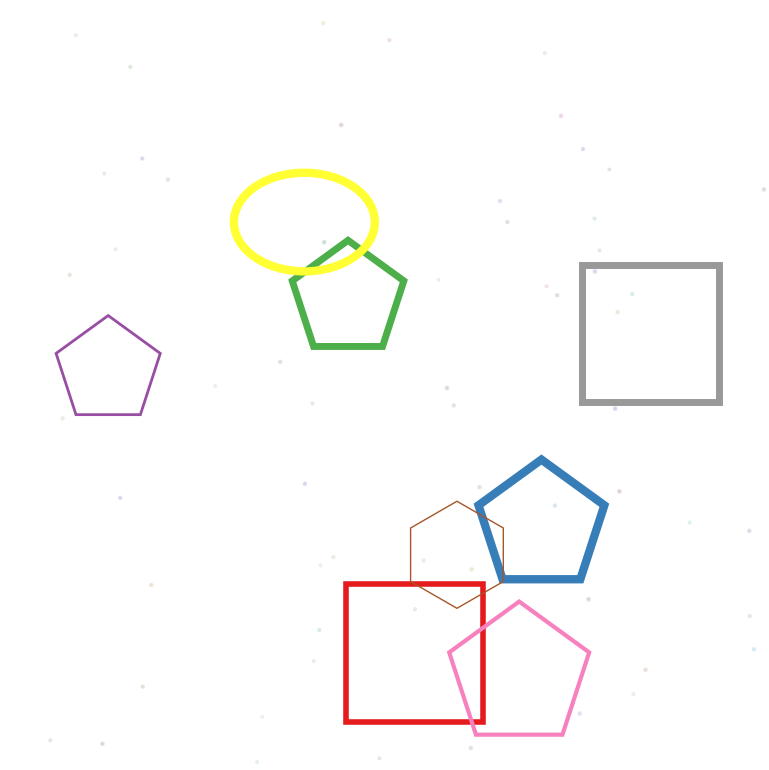[{"shape": "square", "thickness": 2, "radius": 0.45, "center": [0.538, 0.152]}, {"shape": "pentagon", "thickness": 3, "radius": 0.43, "center": [0.703, 0.317]}, {"shape": "pentagon", "thickness": 2.5, "radius": 0.38, "center": [0.452, 0.612]}, {"shape": "pentagon", "thickness": 1, "radius": 0.36, "center": [0.14, 0.519]}, {"shape": "oval", "thickness": 3, "radius": 0.46, "center": [0.395, 0.712]}, {"shape": "hexagon", "thickness": 0.5, "radius": 0.35, "center": [0.593, 0.28]}, {"shape": "pentagon", "thickness": 1.5, "radius": 0.48, "center": [0.674, 0.123]}, {"shape": "square", "thickness": 2.5, "radius": 0.44, "center": [0.845, 0.567]}]